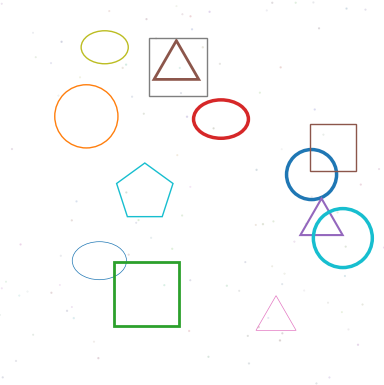[{"shape": "circle", "thickness": 2.5, "radius": 0.32, "center": [0.809, 0.547]}, {"shape": "oval", "thickness": 0.5, "radius": 0.35, "center": [0.258, 0.323]}, {"shape": "circle", "thickness": 1, "radius": 0.41, "center": [0.224, 0.698]}, {"shape": "square", "thickness": 2, "radius": 0.42, "center": [0.38, 0.237]}, {"shape": "oval", "thickness": 2.5, "radius": 0.36, "center": [0.574, 0.691]}, {"shape": "triangle", "thickness": 1.5, "radius": 0.32, "center": [0.835, 0.421]}, {"shape": "square", "thickness": 1, "radius": 0.3, "center": [0.865, 0.617]}, {"shape": "triangle", "thickness": 2, "radius": 0.34, "center": [0.458, 0.827]}, {"shape": "triangle", "thickness": 0.5, "radius": 0.3, "center": [0.717, 0.172]}, {"shape": "square", "thickness": 1, "radius": 0.38, "center": [0.462, 0.826]}, {"shape": "oval", "thickness": 1, "radius": 0.31, "center": [0.272, 0.877]}, {"shape": "pentagon", "thickness": 1, "radius": 0.39, "center": [0.376, 0.5]}, {"shape": "circle", "thickness": 2.5, "radius": 0.38, "center": [0.89, 0.382]}]